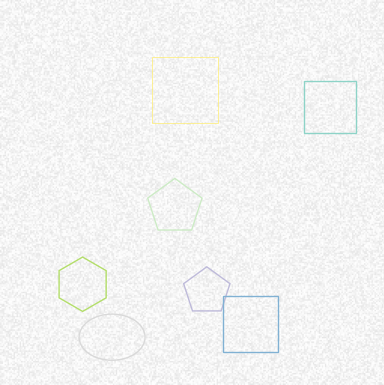[{"shape": "square", "thickness": 1, "radius": 0.34, "center": [0.857, 0.722]}, {"shape": "pentagon", "thickness": 1, "radius": 0.32, "center": [0.537, 0.244]}, {"shape": "square", "thickness": 1, "radius": 0.36, "center": [0.65, 0.158]}, {"shape": "hexagon", "thickness": 1, "radius": 0.35, "center": [0.215, 0.262]}, {"shape": "oval", "thickness": 1, "radius": 0.43, "center": [0.291, 0.124]}, {"shape": "pentagon", "thickness": 1, "radius": 0.37, "center": [0.454, 0.463]}, {"shape": "square", "thickness": 0.5, "radius": 0.43, "center": [0.481, 0.766]}]